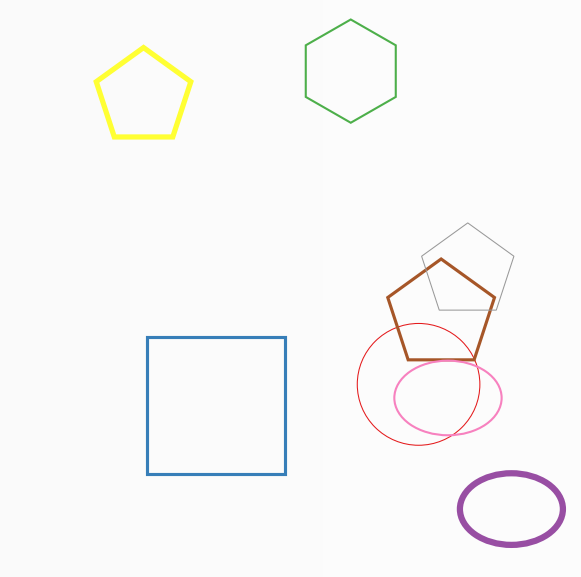[{"shape": "circle", "thickness": 0.5, "radius": 0.53, "center": [0.72, 0.334]}, {"shape": "square", "thickness": 1.5, "radius": 0.6, "center": [0.371, 0.297]}, {"shape": "hexagon", "thickness": 1, "radius": 0.45, "center": [0.603, 0.876]}, {"shape": "oval", "thickness": 3, "radius": 0.44, "center": [0.88, 0.118]}, {"shape": "pentagon", "thickness": 2.5, "radius": 0.43, "center": [0.247, 0.831]}, {"shape": "pentagon", "thickness": 1.5, "radius": 0.48, "center": [0.759, 0.454]}, {"shape": "oval", "thickness": 1, "radius": 0.46, "center": [0.771, 0.31]}, {"shape": "pentagon", "thickness": 0.5, "radius": 0.42, "center": [0.805, 0.53]}]